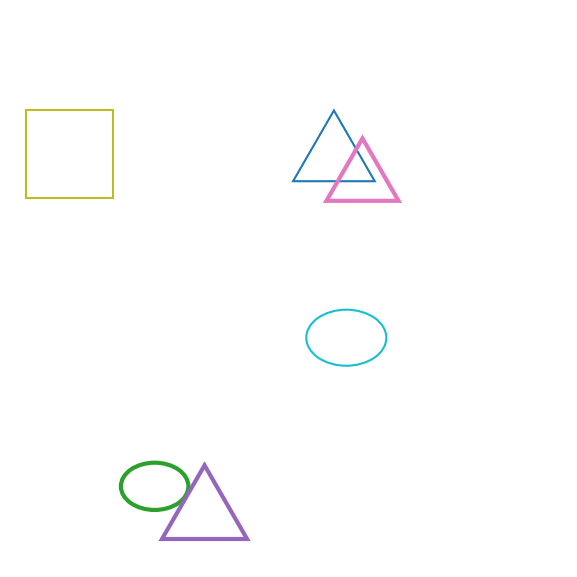[{"shape": "triangle", "thickness": 1, "radius": 0.41, "center": [0.578, 0.726]}, {"shape": "oval", "thickness": 2, "radius": 0.29, "center": [0.268, 0.157]}, {"shape": "triangle", "thickness": 2, "radius": 0.43, "center": [0.354, 0.108]}, {"shape": "triangle", "thickness": 2, "radius": 0.36, "center": [0.628, 0.687]}, {"shape": "square", "thickness": 1, "radius": 0.38, "center": [0.12, 0.732]}, {"shape": "oval", "thickness": 1, "radius": 0.35, "center": [0.6, 0.414]}]